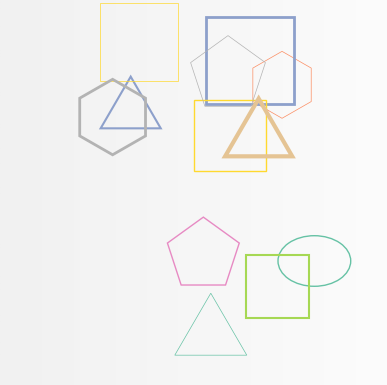[{"shape": "oval", "thickness": 1, "radius": 0.47, "center": [0.811, 0.322]}, {"shape": "triangle", "thickness": 0.5, "radius": 0.54, "center": [0.544, 0.131]}, {"shape": "hexagon", "thickness": 0.5, "radius": 0.43, "center": [0.728, 0.78]}, {"shape": "square", "thickness": 2, "radius": 0.57, "center": [0.645, 0.843]}, {"shape": "triangle", "thickness": 1.5, "radius": 0.45, "center": [0.337, 0.711]}, {"shape": "pentagon", "thickness": 1, "radius": 0.49, "center": [0.525, 0.339]}, {"shape": "square", "thickness": 1.5, "radius": 0.41, "center": [0.716, 0.255]}, {"shape": "square", "thickness": 0.5, "radius": 0.5, "center": [0.358, 0.891]}, {"shape": "square", "thickness": 1, "radius": 0.46, "center": [0.593, 0.647]}, {"shape": "triangle", "thickness": 3, "radius": 0.5, "center": [0.668, 0.644]}, {"shape": "pentagon", "thickness": 0.5, "radius": 0.51, "center": [0.588, 0.806]}, {"shape": "hexagon", "thickness": 2, "radius": 0.49, "center": [0.291, 0.696]}]